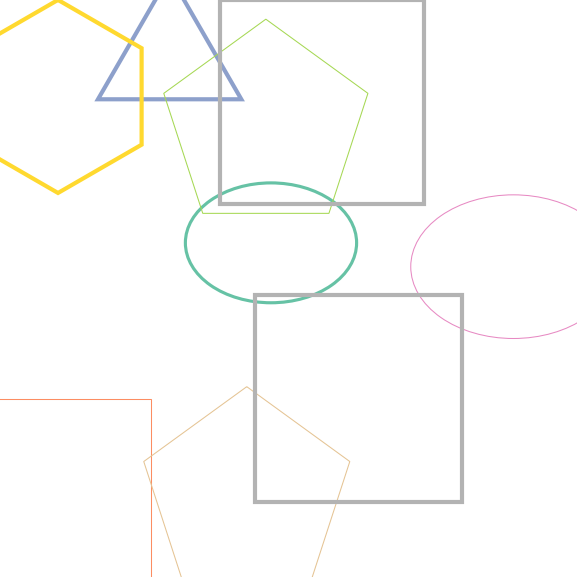[{"shape": "oval", "thickness": 1.5, "radius": 0.74, "center": [0.469, 0.579]}, {"shape": "square", "thickness": 0.5, "radius": 0.8, "center": [0.1, 0.147]}, {"shape": "triangle", "thickness": 2, "radius": 0.72, "center": [0.294, 0.899]}, {"shape": "oval", "thickness": 0.5, "radius": 0.89, "center": [0.889, 0.537]}, {"shape": "pentagon", "thickness": 0.5, "radius": 0.93, "center": [0.46, 0.78]}, {"shape": "hexagon", "thickness": 2, "radius": 0.84, "center": [0.1, 0.832]}, {"shape": "pentagon", "thickness": 0.5, "radius": 0.94, "center": [0.427, 0.142]}, {"shape": "square", "thickness": 2, "radius": 0.9, "center": [0.621, 0.308]}, {"shape": "square", "thickness": 2, "radius": 0.88, "center": [0.558, 0.823]}]